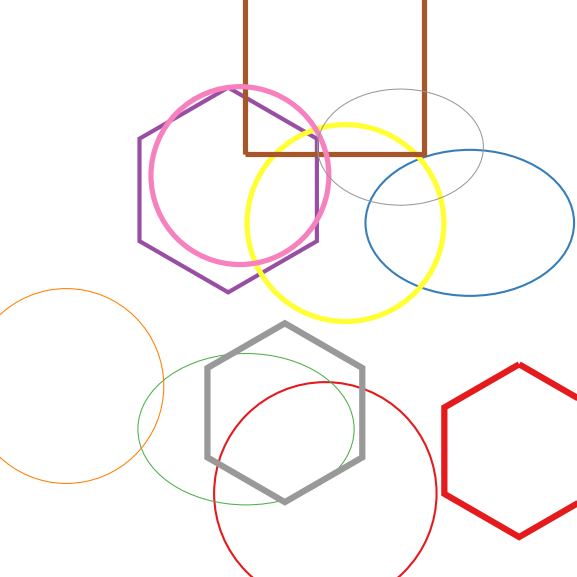[{"shape": "circle", "thickness": 1, "radius": 0.96, "center": [0.563, 0.145]}, {"shape": "hexagon", "thickness": 3, "radius": 0.75, "center": [0.899, 0.219]}, {"shape": "oval", "thickness": 1, "radius": 0.9, "center": [0.813, 0.613]}, {"shape": "oval", "thickness": 0.5, "radius": 0.94, "center": [0.426, 0.256]}, {"shape": "hexagon", "thickness": 2, "radius": 0.89, "center": [0.395, 0.67]}, {"shape": "circle", "thickness": 0.5, "radius": 0.84, "center": [0.115, 0.331]}, {"shape": "circle", "thickness": 2.5, "radius": 0.85, "center": [0.598, 0.613]}, {"shape": "square", "thickness": 2.5, "radius": 0.78, "center": [0.579, 0.888]}, {"shape": "circle", "thickness": 2.5, "radius": 0.77, "center": [0.415, 0.695]}, {"shape": "hexagon", "thickness": 3, "radius": 0.77, "center": [0.493, 0.285]}, {"shape": "oval", "thickness": 0.5, "radius": 0.72, "center": [0.693, 0.744]}]